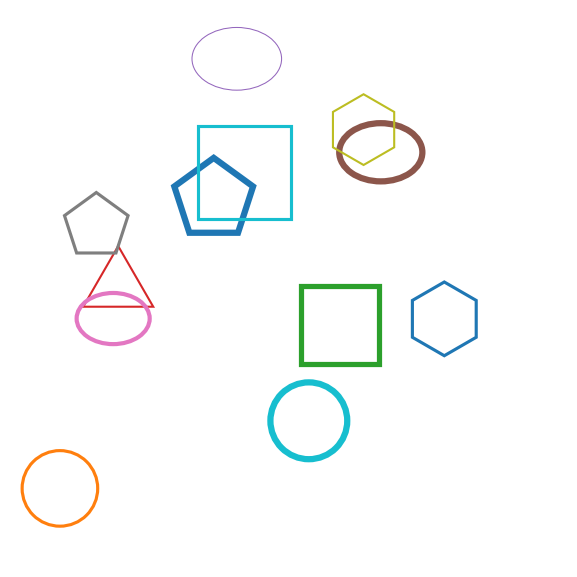[{"shape": "pentagon", "thickness": 3, "radius": 0.36, "center": [0.37, 0.654]}, {"shape": "hexagon", "thickness": 1.5, "radius": 0.32, "center": [0.769, 0.447]}, {"shape": "circle", "thickness": 1.5, "radius": 0.33, "center": [0.104, 0.153]}, {"shape": "square", "thickness": 2.5, "radius": 0.34, "center": [0.589, 0.436]}, {"shape": "triangle", "thickness": 1, "radius": 0.35, "center": [0.205, 0.503]}, {"shape": "oval", "thickness": 0.5, "radius": 0.39, "center": [0.41, 0.897]}, {"shape": "oval", "thickness": 3, "radius": 0.36, "center": [0.659, 0.735]}, {"shape": "oval", "thickness": 2, "radius": 0.32, "center": [0.196, 0.448]}, {"shape": "pentagon", "thickness": 1.5, "radius": 0.29, "center": [0.167, 0.608]}, {"shape": "hexagon", "thickness": 1, "radius": 0.31, "center": [0.63, 0.775]}, {"shape": "circle", "thickness": 3, "radius": 0.33, "center": [0.535, 0.271]}, {"shape": "square", "thickness": 1.5, "radius": 0.4, "center": [0.424, 0.701]}]